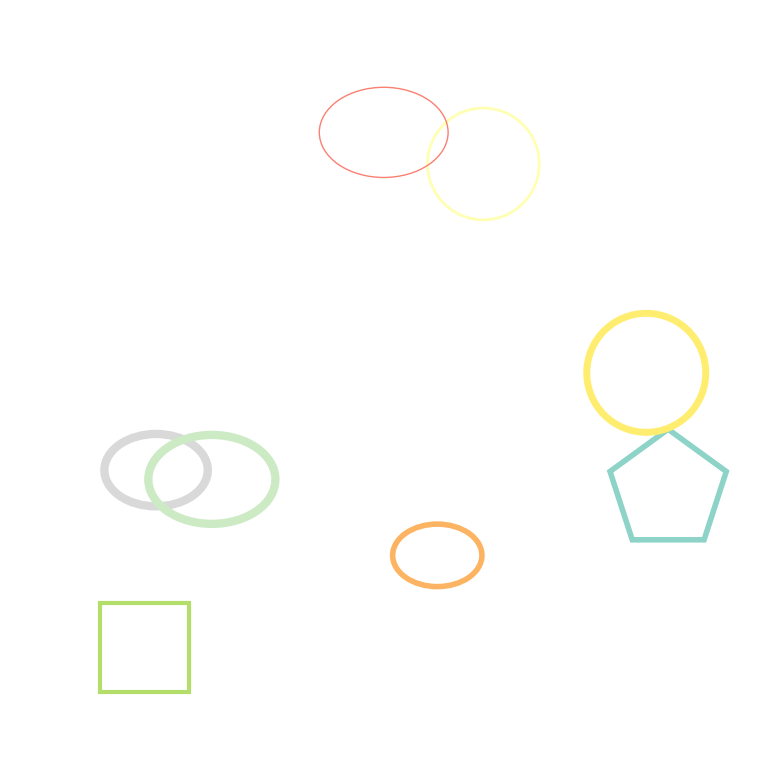[{"shape": "pentagon", "thickness": 2, "radius": 0.4, "center": [0.868, 0.363]}, {"shape": "circle", "thickness": 1, "radius": 0.36, "center": [0.628, 0.787]}, {"shape": "oval", "thickness": 0.5, "radius": 0.42, "center": [0.498, 0.828]}, {"shape": "oval", "thickness": 2, "radius": 0.29, "center": [0.568, 0.279]}, {"shape": "square", "thickness": 1.5, "radius": 0.29, "center": [0.187, 0.159]}, {"shape": "oval", "thickness": 3, "radius": 0.34, "center": [0.203, 0.389]}, {"shape": "oval", "thickness": 3, "radius": 0.41, "center": [0.275, 0.377]}, {"shape": "circle", "thickness": 2.5, "radius": 0.39, "center": [0.839, 0.516]}]